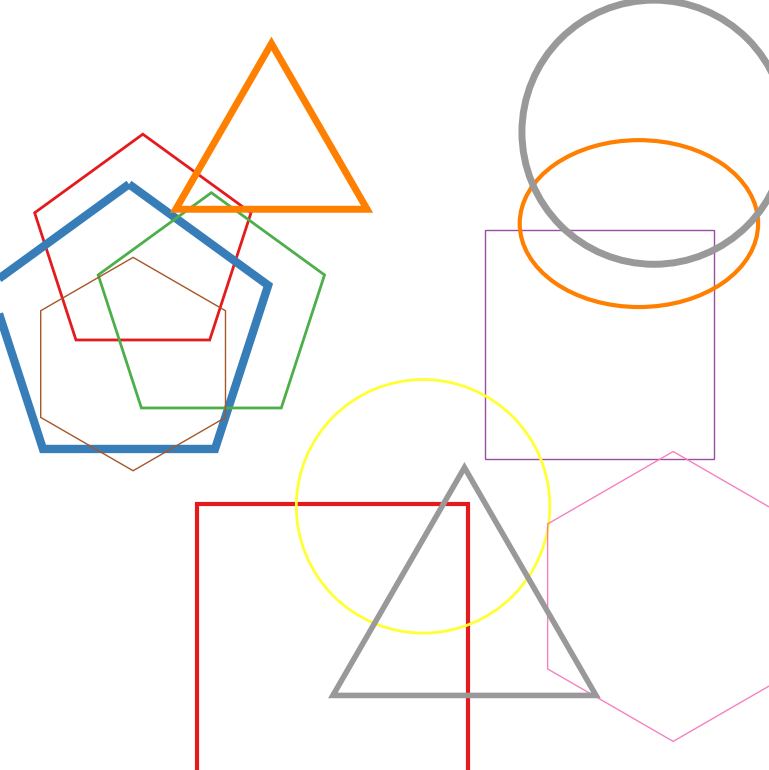[{"shape": "square", "thickness": 1.5, "radius": 0.88, "center": [0.431, 0.17]}, {"shape": "pentagon", "thickness": 1, "radius": 0.74, "center": [0.185, 0.678]}, {"shape": "pentagon", "thickness": 3, "radius": 0.95, "center": [0.168, 0.571]}, {"shape": "pentagon", "thickness": 1, "radius": 0.77, "center": [0.274, 0.595]}, {"shape": "square", "thickness": 0.5, "radius": 0.74, "center": [0.778, 0.552]}, {"shape": "triangle", "thickness": 2.5, "radius": 0.72, "center": [0.353, 0.8]}, {"shape": "oval", "thickness": 1.5, "radius": 0.77, "center": [0.83, 0.71]}, {"shape": "circle", "thickness": 1, "radius": 0.82, "center": [0.549, 0.342]}, {"shape": "hexagon", "thickness": 0.5, "radius": 0.69, "center": [0.173, 0.527]}, {"shape": "hexagon", "thickness": 0.5, "radius": 0.94, "center": [0.874, 0.225]}, {"shape": "triangle", "thickness": 2, "radius": 0.99, "center": [0.603, 0.195]}, {"shape": "circle", "thickness": 2.5, "radius": 0.86, "center": [0.849, 0.828]}]